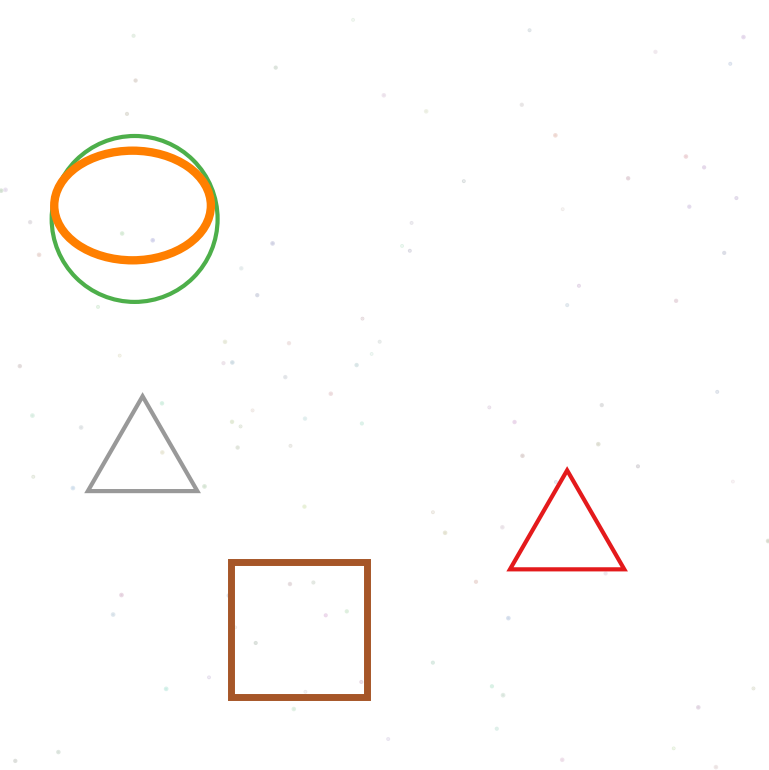[{"shape": "triangle", "thickness": 1.5, "radius": 0.43, "center": [0.737, 0.303]}, {"shape": "circle", "thickness": 1.5, "radius": 0.54, "center": [0.175, 0.716]}, {"shape": "oval", "thickness": 3, "radius": 0.51, "center": [0.172, 0.733]}, {"shape": "square", "thickness": 2.5, "radius": 0.44, "center": [0.388, 0.182]}, {"shape": "triangle", "thickness": 1.5, "radius": 0.41, "center": [0.185, 0.403]}]